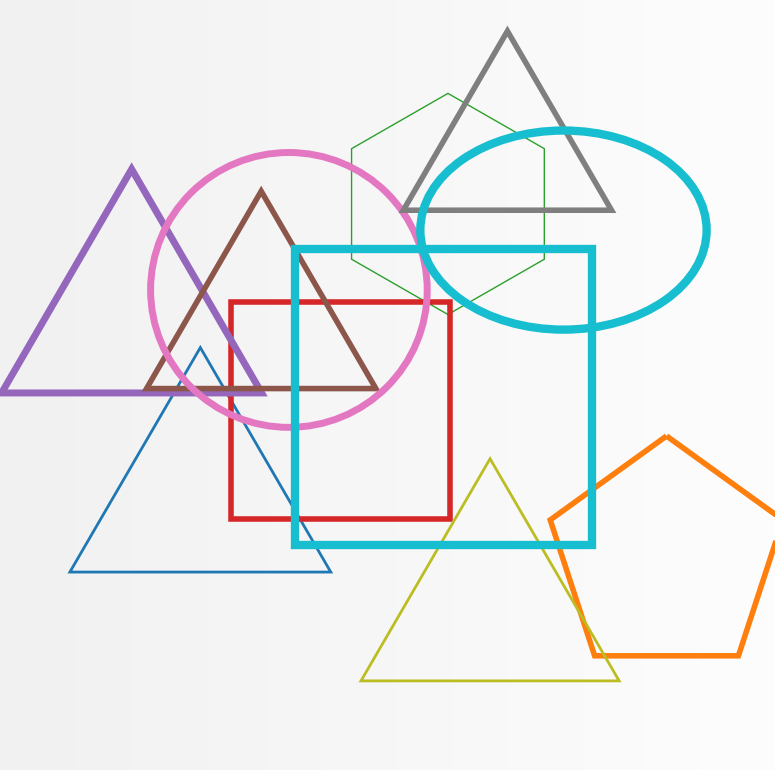[{"shape": "triangle", "thickness": 1, "radius": 0.97, "center": [0.258, 0.354]}, {"shape": "pentagon", "thickness": 2, "radius": 0.79, "center": [0.86, 0.276]}, {"shape": "hexagon", "thickness": 0.5, "radius": 0.72, "center": [0.578, 0.735]}, {"shape": "square", "thickness": 2, "radius": 0.71, "center": [0.44, 0.467]}, {"shape": "triangle", "thickness": 2.5, "radius": 0.97, "center": [0.17, 0.587]}, {"shape": "triangle", "thickness": 2, "radius": 0.85, "center": [0.337, 0.581]}, {"shape": "circle", "thickness": 2.5, "radius": 0.89, "center": [0.373, 0.623]}, {"shape": "triangle", "thickness": 2, "radius": 0.78, "center": [0.655, 0.805]}, {"shape": "triangle", "thickness": 1, "radius": 0.96, "center": [0.632, 0.212]}, {"shape": "square", "thickness": 3, "radius": 0.96, "center": [0.572, 0.485]}, {"shape": "oval", "thickness": 3, "radius": 0.92, "center": [0.727, 0.701]}]